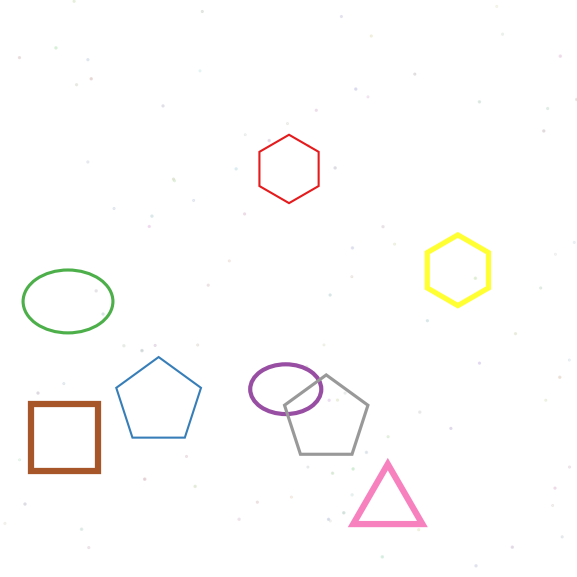[{"shape": "hexagon", "thickness": 1, "radius": 0.3, "center": [0.5, 0.707]}, {"shape": "pentagon", "thickness": 1, "radius": 0.39, "center": [0.275, 0.304]}, {"shape": "oval", "thickness": 1.5, "radius": 0.39, "center": [0.118, 0.477]}, {"shape": "oval", "thickness": 2, "radius": 0.31, "center": [0.495, 0.325]}, {"shape": "hexagon", "thickness": 2.5, "radius": 0.31, "center": [0.793, 0.531]}, {"shape": "square", "thickness": 3, "radius": 0.29, "center": [0.111, 0.242]}, {"shape": "triangle", "thickness": 3, "radius": 0.35, "center": [0.671, 0.126]}, {"shape": "pentagon", "thickness": 1.5, "radius": 0.38, "center": [0.565, 0.274]}]